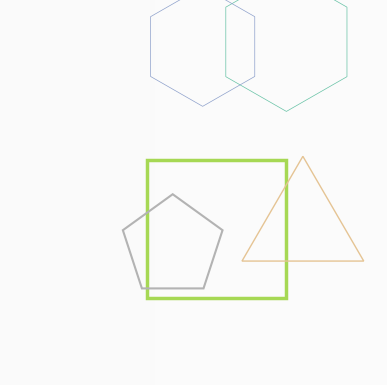[{"shape": "hexagon", "thickness": 0.5, "radius": 0.9, "center": [0.739, 0.891]}, {"shape": "hexagon", "thickness": 0.5, "radius": 0.78, "center": [0.523, 0.879]}, {"shape": "square", "thickness": 2.5, "radius": 0.89, "center": [0.558, 0.406]}, {"shape": "triangle", "thickness": 1, "radius": 0.91, "center": [0.782, 0.413]}, {"shape": "pentagon", "thickness": 1.5, "radius": 0.68, "center": [0.446, 0.36]}]